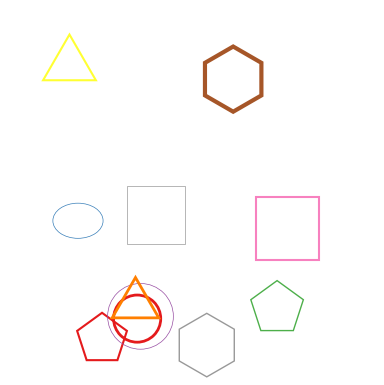[{"shape": "pentagon", "thickness": 1.5, "radius": 0.34, "center": [0.265, 0.12]}, {"shape": "circle", "thickness": 2, "radius": 0.31, "center": [0.356, 0.172]}, {"shape": "oval", "thickness": 0.5, "radius": 0.33, "center": [0.203, 0.427]}, {"shape": "pentagon", "thickness": 1, "radius": 0.36, "center": [0.72, 0.199]}, {"shape": "circle", "thickness": 0.5, "radius": 0.43, "center": [0.365, 0.178]}, {"shape": "triangle", "thickness": 2, "radius": 0.35, "center": [0.352, 0.209]}, {"shape": "triangle", "thickness": 1.5, "radius": 0.4, "center": [0.18, 0.831]}, {"shape": "hexagon", "thickness": 3, "radius": 0.42, "center": [0.606, 0.794]}, {"shape": "square", "thickness": 1.5, "radius": 0.41, "center": [0.747, 0.407]}, {"shape": "square", "thickness": 0.5, "radius": 0.38, "center": [0.404, 0.441]}, {"shape": "hexagon", "thickness": 1, "radius": 0.41, "center": [0.537, 0.104]}]